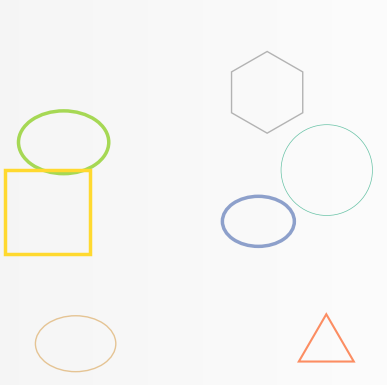[{"shape": "circle", "thickness": 0.5, "radius": 0.59, "center": [0.843, 0.558]}, {"shape": "triangle", "thickness": 1.5, "radius": 0.41, "center": [0.842, 0.102]}, {"shape": "oval", "thickness": 2.5, "radius": 0.46, "center": [0.667, 0.425]}, {"shape": "oval", "thickness": 2.5, "radius": 0.58, "center": [0.164, 0.63]}, {"shape": "square", "thickness": 2.5, "radius": 0.55, "center": [0.123, 0.449]}, {"shape": "oval", "thickness": 1, "radius": 0.52, "center": [0.195, 0.107]}, {"shape": "hexagon", "thickness": 1, "radius": 0.53, "center": [0.689, 0.76]}]